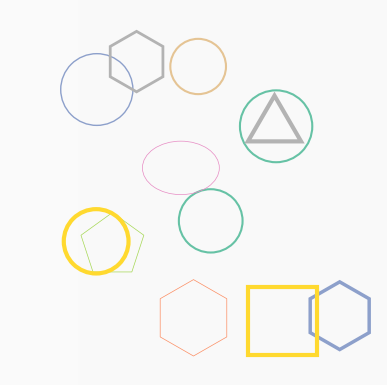[{"shape": "circle", "thickness": 1.5, "radius": 0.41, "center": [0.544, 0.426]}, {"shape": "circle", "thickness": 1.5, "radius": 0.47, "center": [0.713, 0.672]}, {"shape": "hexagon", "thickness": 0.5, "radius": 0.5, "center": [0.499, 0.175]}, {"shape": "circle", "thickness": 1, "radius": 0.47, "center": [0.25, 0.767]}, {"shape": "hexagon", "thickness": 2.5, "radius": 0.44, "center": [0.877, 0.18]}, {"shape": "oval", "thickness": 0.5, "radius": 0.5, "center": [0.467, 0.564]}, {"shape": "pentagon", "thickness": 0.5, "radius": 0.43, "center": [0.29, 0.363]}, {"shape": "circle", "thickness": 3, "radius": 0.42, "center": [0.248, 0.373]}, {"shape": "square", "thickness": 3, "radius": 0.45, "center": [0.73, 0.166]}, {"shape": "circle", "thickness": 1.5, "radius": 0.36, "center": [0.511, 0.827]}, {"shape": "hexagon", "thickness": 2, "radius": 0.39, "center": [0.352, 0.84]}, {"shape": "triangle", "thickness": 3, "radius": 0.4, "center": [0.708, 0.672]}]